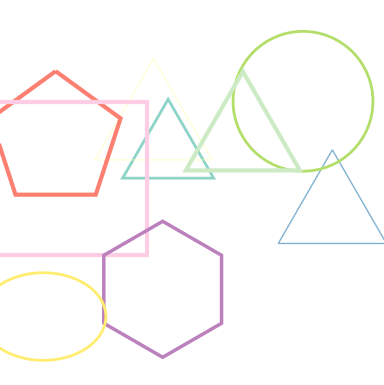[{"shape": "triangle", "thickness": 2, "radius": 0.68, "center": [0.437, 0.606]}, {"shape": "triangle", "thickness": 0.5, "radius": 0.88, "center": [0.399, 0.672]}, {"shape": "pentagon", "thickness": 3, "radius": 0.89, "center": [0.144, 0.638]}, {"shape": "triangle", "thickness": 1, "radius": 0.81, "center": [0.863, 0.449]}, {"shape": "circle", "thickness": 2, "radius": 0.91, "center": [0.787, 0.737]}, {"shape": "square", "thickness": 3, "radius": 1.0, "center": [0.182, 0.537]}, {"shape": "hexagon", "thickness": 2.5, "radius": 0.88, "center": [0.423, 0.249]}, {"shape": "triangle", "thickness": 3, "radius": 0.86, "center": [0.631, 0.643]}, {"shape": "oval", "thickness": 2, "radius": 0.81, "center": [0.112, 0.178]}]